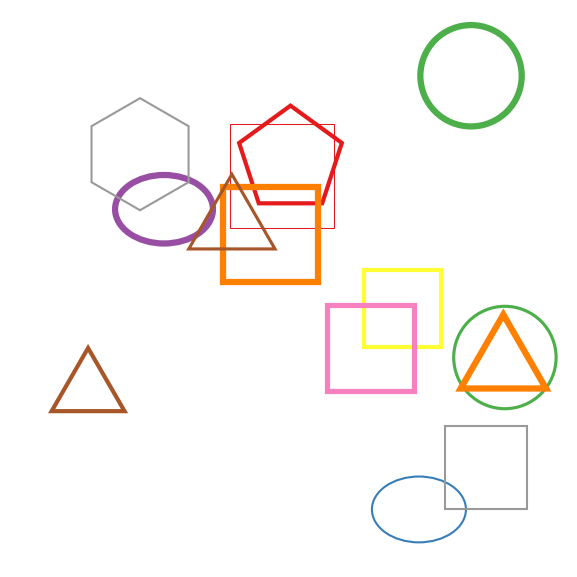[{"shape": "square", "thickness": 0.5, "radius": 0.45, "center": [0.488, 0.695]}, {"shape": "pentagon", "thickness": 2, "radius": 0.47, "center": [0.503, 0.723]}, {"shape": "oval", "thickness": 1, "radius": 0.41, "center": [0.725, 0.117]}, {"shape": "circle", "thickness": 3, "radius": 0.44, "center": [0.816, 0.868]}, {"shape": "circle", "thickness": 1.5, "radius": 0.44, "center": [0.874, 0.38]}, {"shape": "oval", "thickness": 3, "radius": 0.42, "center": [0.284, 0.637]}, {"shape": "triangle", "thickness": 3, "radius": 0.43, "center": [0.872, 0.369]}, {"shape": "square", "thickness": 3, "radius": 0.41, "center": [0.468, 0.593]}, {"shape": "square", "thickness": 2, "radius": 0.33, "center": [0.697, 0.465]}, {"shape": "triangle", "thickness": 1.5, "radius": 0.43, "center": [0.402, 0.611]}, {"shape": "triangle", "thickness": 2, "radius": 0.36, "center": [0.153, 0.324]}, {"shape": "square", "thickness": 2.5, "radius": 0.38, "center": [0.642, 0.397]}, {"shape": "square", "thickness": 1, "radius": 0.36, "center": [0.842, 0.19]}, {"shape": "hexagon", "thickness": 1, "radius": 0.48, "center": [0.243, 0.732]}]